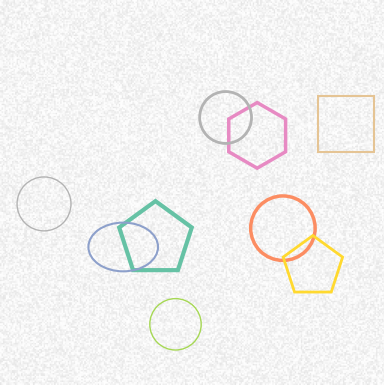[{"shape": "pentagon", "thickness": 3, "radius": 0.5, "center": [0.404, 0.379]}, {"shape": "circle", "thickness": 2.5, "radius": 0.42, "center": [0.735, 0.407]}, {"shape": "oval", "thickness": 1.5, "radius": 0.45, "center": [0.32, 0.359]}, {"shape": "hexagon", "thickness": 2.5, "radius": 0.43, "center": [0.668, 0.648]}, {"shape": "circle", "thickness": 1, "radius": 0.33, "center": [0.456, 0.158]}, {"shape": "pentagon", "thickness": 2, "radius": 0.41, "center": [0.813, 0.307]}, {"shape": "square", "thickness": 1.5, "radius": 0.37, "center": [0.898, 0.678]}, {"shape": "circle", "thickness": 1, "radius": 0.35, "center": [0.114, 0.47]}, {"shape": "circle", "thickness": 2, "radius": 0.34, "center": [0.586, 0.695]}]